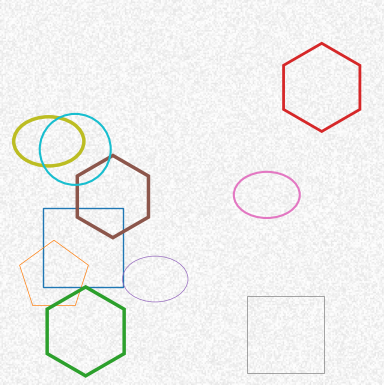[{"shape": "square", "thickness": 1, "radius": 0.52, "center": [0.216, 0.357]}, {"shape": "pentagon", "thickness": 0.5, "radius": 0.47, "center": [0.14, 0.282]}, {"shape": "hexagon", "thickness": 2.5, "radius": 0.58, "center": [0.222, 0.139]}, {"shape": "hexagon", "thickness": 2, "radius": 0.57, "center": [0.836, 0.773]}, {"shape": "oval", "thickness": 0.5, "radius": 0.43, "center": [0.403, 0.275]}, {"shape": "hexagon", "thickness": 2.5, "radius": 0.53, "center": [0.293, 0.489]}, {"shape": "oval", "thickness": 1.5, "radius": 0.43, "center": [0.693, 0.494]}, {"shape": "square", "thickness": 0.5, "radius": 0.5, "center": [0.741, 0.13]}, {"shape": "oval", "thickness": 2.5, "radius": 0.46, "center": [0.127, 0.633]}, {"shape": "circle", "thickness": 1.5, "radius": 0.46, "center": [0.195, 0.612]}]